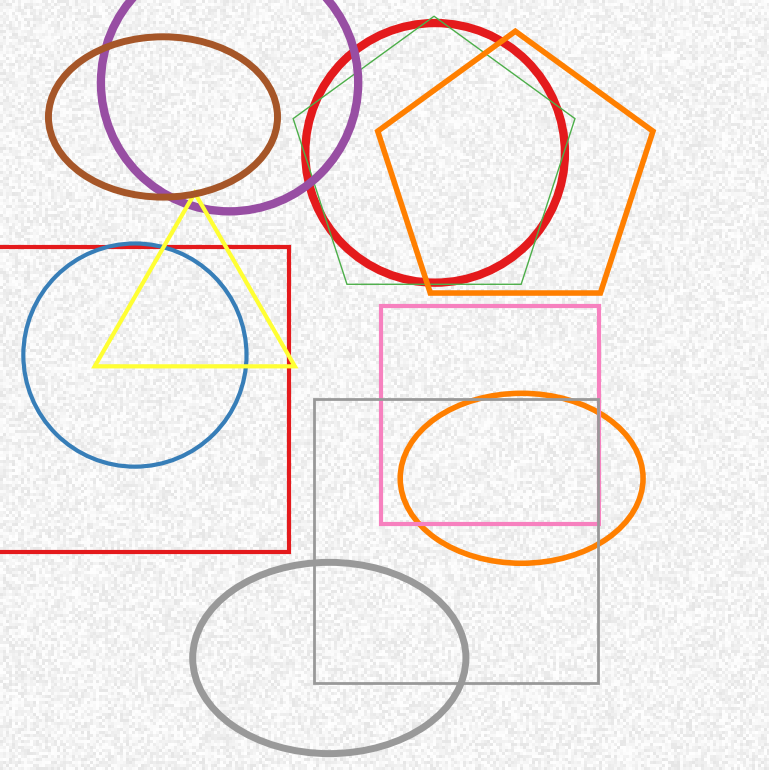[{"shape": "circle", "thickness": 3, "radius": 0.84, "center": [0.565, 0.802]}, {"shape": "square", "thickness": 1.5, "radius": 0.99, "center": [0.177, 0.481]}, {"shape": "circle", "thickness": 1.5, "radius": 0.72, "center": [0.175, 0.539]}, {"shape": "pentagon", "thickness": 0.5, "radius": 0.96, "center": [0.564, 0.786]}, {"shape": "circle", "thickness": 3, "radius": 0.84, "center": [0.298, 0.893]}, {"shape": "oval", "thickness": 2, "radius": 0.79, "center": [0.677, 0.379]}, {"shape": "pentagon", "thickness": 2, "radius": 0.94, "center": [0.669, 0.771]}, {"shape": "triangle", "thickness": 1.5, "radius": 0.75, "center": [0.253, 0.599]}, {"shape": "oval", "thickness": 2.5, "radius": 0.74, "center": [0.212, 0.848]}, {"shape": "square", "thickness": 1.5, "radius": 0.71, "center": [0.636, 0.461]}, {"shape": "square", "thickness": 1, "radius": 0.92, "center": [0.592, 0.297]}, {"shape": "oval", "thickness": 2.5, "radius": 0.89, "center": [0.428, 0.145]}]